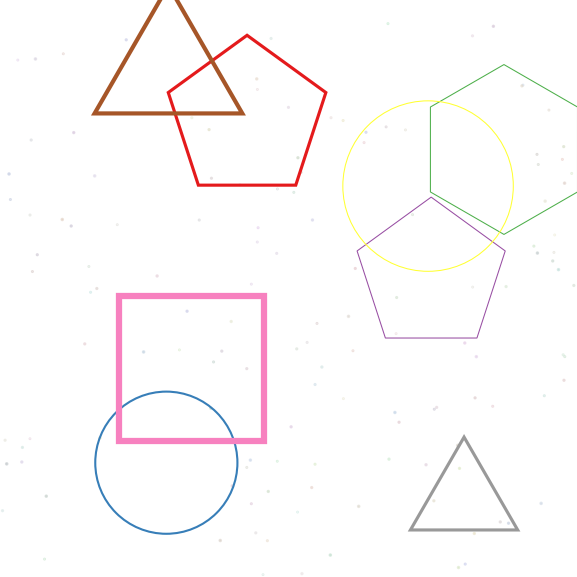[{"shape": "pentagon", "thickness": 1.5, "radius": 0.72, "center": [0.428, 0.795]}, {"shape": "circle", "thickness": 1, "radius": 0.62, "center": [0.288, 0.198]}, {"shape": "hexagon", "thickness": 0.5, "radius": 0.74, "center": [0.873, 0.74]}, {"shape": "pentagon", "thickness": 0.5, "radius": 0.67, "center": [0.747, 0.523]}, {"shape": "circle", "thickness": 0.5, "radius": 0.74, "center": [0.741, 0.677]}, {"shape": "triangle", "thickness": 2, "radius": 0.74, "center": [0.292, 0.877]}, {"shape": "square", "thickness": 3, "radius": 0.63, "center": [0.331, 0.362]}, {"shape": "triangle", "thickness": 1.5, "radius": 0.54, "center": [0.804, 0.135]}]